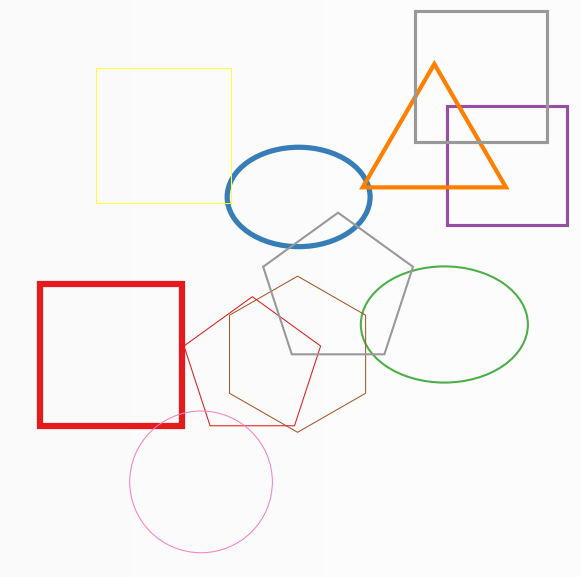[{"shape": "pentagon", "thickness": 0.5, "radius": 0.62, "center": [0.434, 0.362]}, {"shape": "square", "thickness": 3, "radius": 0.61, "center": [0.191, 0.384]}, {"shape": "oval", "thickness": 2.5, "radius": 0.61, "center": [0.514, 0.658]}, {"shape": "oval", "thickness": 1, "radius": 0.72, "center": [0.764, 0.437]}, {"shape": "square", "thickness": 1.5, "radius": 0.52, "center": [0.872, 0.713]}, {"shape": "triangle", "thickness": 2, "radius": 0.71, "center": [0.747, 0.746]}, {"shape": "square", "thickness": 0.5, "radius": 0.58, "center": [0.281, 0.765]}, {"shape": "hexagon", "thickness": 0.5, "radius": 0.68, "center": [0.512, 0.386]}, {"shape": "circle", "thickness": 0.5, "radius": 0.61, "center": [0.346, 0.165]}, {"shape": "square", "thickness": 1.5, "radius": 0.57, "center": [0.828, 0.867]}, {"shape": "pentagon", "thickness": 1, "radius": 0.68, "center": [0.582, 0.495]}]